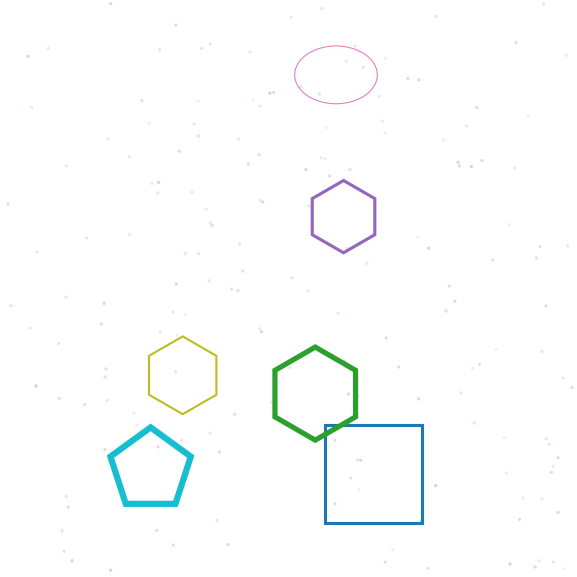[{"shape": "square", "thickness": 1.5, "radius": 0.42, "center": [0.647, 0.179]}, {"shape": "hexagon", "thickness": 2.5, "radius": 0.4, "center": [0.546, 0.318]}, {"shape": "hexagon", "thickness": 1.5, "radius": 0.31, "center": [0.595, 0.624]}, {"shape": "oval", "thickness": 0.5, "radius": 0.36, "center": [0.582, 0.87]}, {"shape": "hexagon", "thickness": 1, "radius": 0.34, "center": [0.316, 0.349]}, {"shape": "pentagon", "thickness": 3, "radius": 0.37, "center": [0.261, 0.186]}]